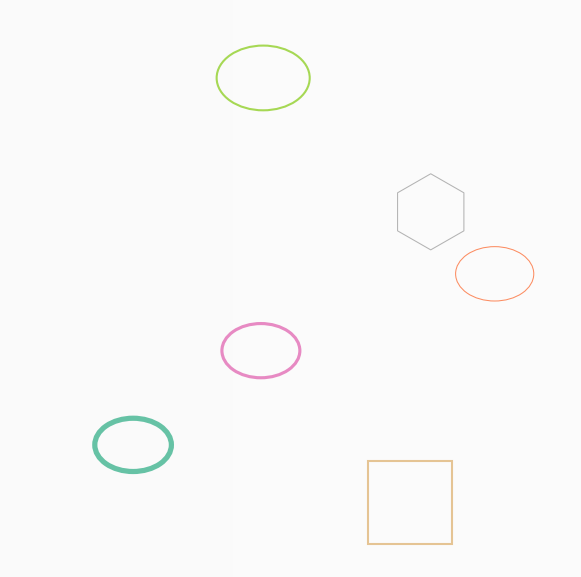[{"shape": "oval", "thickness": 2.5, "radius": 0.33, "center": [0.229, 0.229]}, {"shape": "oval", "thickness": 0.5, "radius": 0.34, "center": [0.851, 0.525]}, {"shape": "oval", "thickness": 1.5, "radius": 0.34, "center": [0.449, 0.392]}, {"shape": "oval", "thickness": 1, "radius": 0.4, "center": [0.453, 0.864]}, {"shape": "square", "thickness": 1, "radius": 0.36, "center": [0.705, 0.129]}, {"shape": "hexagon", "thickness": 0.5, "radius": 0.33, "center": [0.741, 0.632]}]